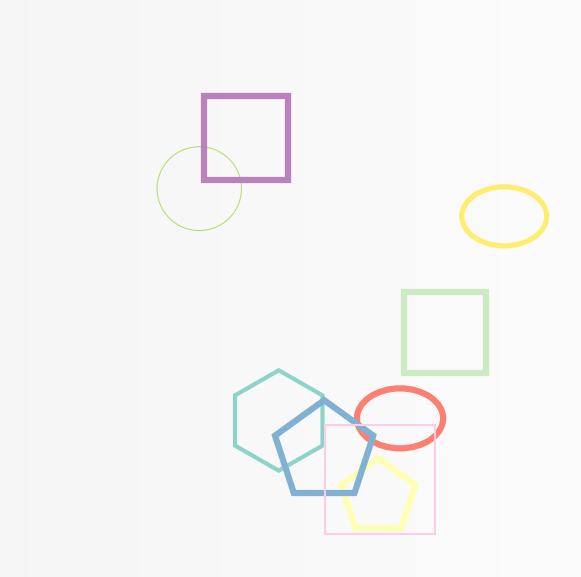[{"shape": "hexagon", "thickness": 2, "radius": 0.43, "center": [0.48, 0.271]}, {"shape": "pentagon", "thickness": 3, "radius": 0.33, "center": [0.651, 0.139]}, {"shape": "oval", "thickness": 3, "radius": 0.37, "center": [0.688, 0.275]}, {"shape": "pentagon", "thickness": 3, "radius": 0.44, "center": [0.558, 0.217]}, {"shape": "circle", "thickness": 0.5, "radius": 0.36, "center": [0.343, 0.673]}, {"shape": "square", "thickness": 1, "radius": 0.47, "center": [0.654, 0.169]}, {"shape": "square", "thickness": 3, "radius": 0.36, "center": [0.424, 0.761]}, {"shape": "square", "thickness": 3, "radius": 0.35, "center": [0.766, 0.423]}, {"shape": "oval", "thickness": 2.5, "radius": 0.37, "center": [0.867, 0.625]}]